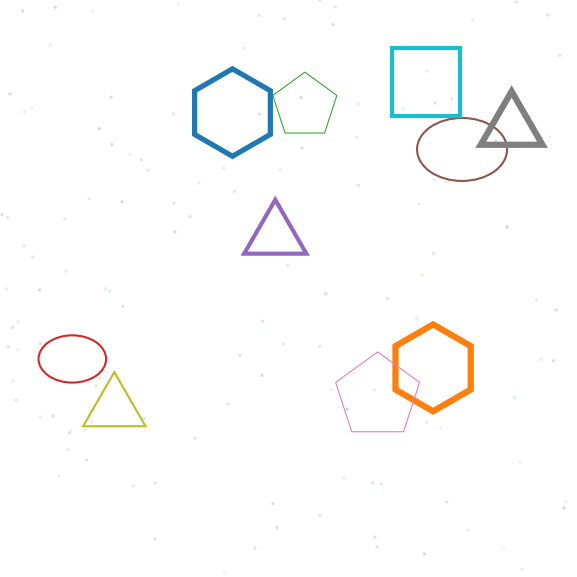[{"shape": "hexagon", "thickness": 2.5, "radius": 0.38, "center": [0.403, 0.804]}, {"shape": "hexagon", "thickness": 3, "radius": 0.38, "center": [0.75, 0.362]}, {"shape": "pentagon", "thickness": 0.5, "radius": 0.29, "center": [0.528, 0.816]}, {"shape": "oval", "thickness": 1, "radius": 0.29, "center": [0.125, 0.378]}, {"shape": "triangle", "thickness": 2, "radius": 0.31, "center": [0.477, 0.591]}, {"shape": "oval", "thickness": 1, "radius": 0.39, "center": [0.8, 0.74]}, {"shape": "pentagon", "thickness": 0.5, "radius": 0.38, "center": [0.654, 0.313]}, {"shape": "triangle", "thickness": 3, "radius": 0.31, "center": [0.886, 0.779]}, {"shape": "triangle", "thickness": 1, "radius": 0.31, "center": [0.198, 0.292]}, {"shape": "square", "thickness": 2, "radius": 0.3, "center": [0.737, 0.857]}]